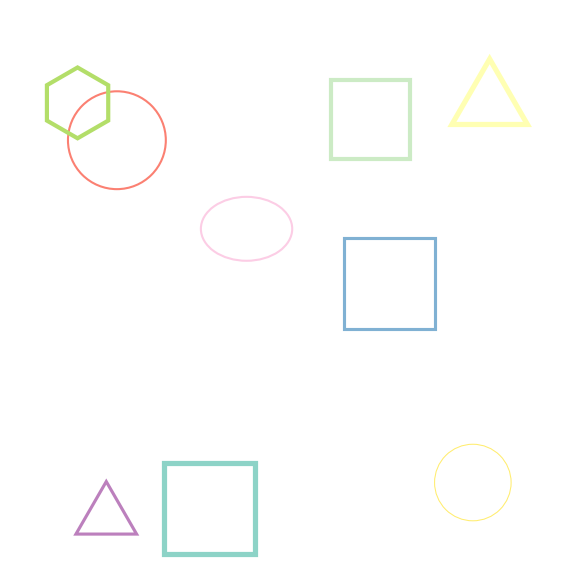[{"shape": "square", "thickness": 2.5, "radius": 0.4, "center": [0.363, 0.119]}, {"shape": "triangle", "thickness": 2.5, "radius": 0.38, "center": [0.848, 0.821]}, {"shape": "circle", "thickness": 1, "radius": 0.42, "center": [0.202, 0.756]}, {"shape": "square", "thickness": 1.5, "radius": 0.39, "center": [0.675, 0.509]}, {"shape": "hexagon", "thickness": 2, "radius": 0.31, "center": [0.134, 0.821]}, {"shape": "oval", "thickness": 1, "radius": 0.4, "center": [0.427, 0.603]}, {"shape": "triangle", "thickness": 1.5, "radius": 0.3, "center": [0.184, 0.105]}, {"shape": "square", "thickness": 2, "radius": 0.34, "center": [0.641, 0.792]}, {"shape": "circle", "thickness": 0.5, "radius": 0.33, "center": [0.819, 0.164]}]